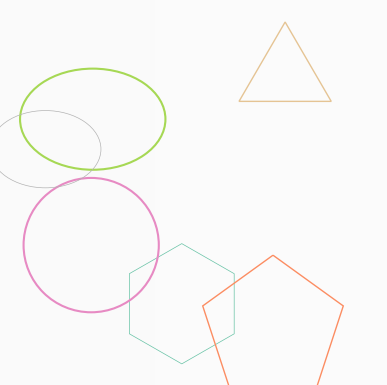[{"shape": "hexagon", "thickness": 0.5, "radius": 0.78, "center": [0.469, 0.211]}, {"shape": "pentagon", "thickness": 1, "radius": 0.95, "center": [0.705, 0.146]}, {"shape": "circle", "thickness": 1.5, "radius": 0.87, "center": [0.235, 0.363]}, {"shape": "oval", "thickness": 1.5, "radius": 0.94, "center": [0.239, 0.69]}, {"shape": "triangle", "thickness": 1, "radius": 0.69, "center": [0.736, 0.805]}, {"shape": "oval", "thickness": 0.5, "radius": 0.72, "center": [0.117, 0.612]}]